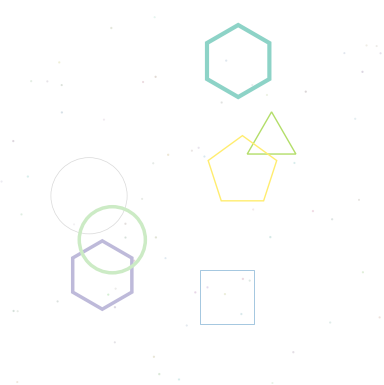[{"shape": "hexagon", "thickness": 3, "radius": 0.47, "center": [0.619, 0.841]}, {"shape": "hexagon", "thickness": 2.5, "radius": 0.44, "center": [0.266, 0.286]}, {"shape": "square", "thickness": 0.5, "radius": 0.35, "center": [0.591, 0.228]}, {"shape": "triangle", "thickness": 1, "radius": 0.36, "center": [0.705, 0.636]}, {"shape": "circle", "thickness": 0.5, "radius": 0.5, "center": [0.231, 0.492]}, {"shape": "circle", "thickness": 2.5, "radius": 0.43, "center": [0.292, 0.377]}, {"shape": "pentagon", "thickness": 1, "radius": 0.47, "center": [0.63, 0.554]}]